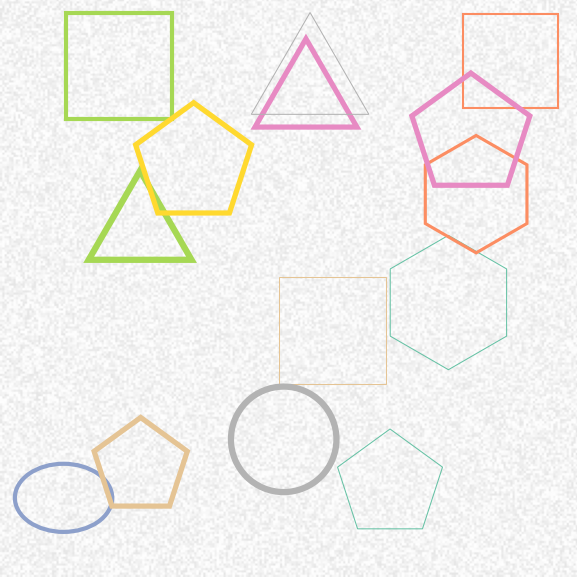[{"shape": "hexagon", "thickness": 0.5, "radius": 0.58, "center": [0.776, 0.475]}, {"shape": "pentagon", "thickness": 0.5, "radius": 0.48, "center": [0.675, 0.161]}, {"shape": "square", "thickness": 1, "radius": 0.41, "center": [0.884, 0.893]}, {"shape": "hexagon", "thickness": 1.5, "radius": 0.51, "center": [0.824, 0.663]}, {"shape": "oval", "thickness": 2, "radius": 0.42, "center": [0.11, 0.137]}, {"shape": "triangle", "thickness": 2.5, "radius": 0.51, "center": [0.53, 0.83]}, {"shape": "pentagon", "thickness": 2.5, "radius": 0.54, "center": [0.815, 0.765]}, {"shape": "triangle", "thickness": 3, "radius": 0.51, "center": [0.243, 0.601]}, {"shape": "square", "thickness": 2, "radius": 0.46, "center": [0.206, 0.885]}, {"shape": "pentagon", "thickness": 2.5, "radius": 0.53, "center": [0.335, 0.716]}, {"shape": "pentagon", "thickness": 2.5, "radius": 0.42, "center": [0.244, 0.191]}, {"shape": "square", "thickness": 0.5, "radius": 0.46, "center": [0.576, 0.426]}, {"shape": "circle", "thickness": 3, "radius": 0.46, "center": [0.491, 0.238]}, {"shape": "triangle", "thickness": 0.5, "radius": 0.59, "center": [0.537, 0.86]}]